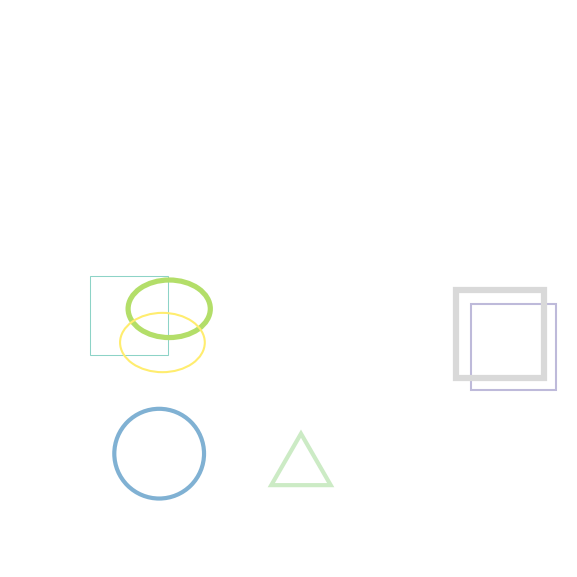[{"shape": "square", "thickness": 0.5, "radius": 0.34, "center": [0.223, 0.453]}, {"shape": "square", "thickness": 1, "radius": 0.37, "center": [0.889, 0.399]}, {"shape": "circle", "thickness": 2, "radius": 0.39, "center": [0.276, 0.214]}, {"shape": "oval", "thickness": 2.5, "radius": 0.36, "center": [0.293, 0.464]}, {"shape": "square", "thickness": 3, "radius": 0.38, "center": [0.865, 0.42]}, {"shape": "triangle", "thickness": 2, "radius": 0.3, "center": [0.521, 0.189]}, {"shape": "oval", "thickness": 1, "radius": 0.37, "center": [0.281, 0.406]}]